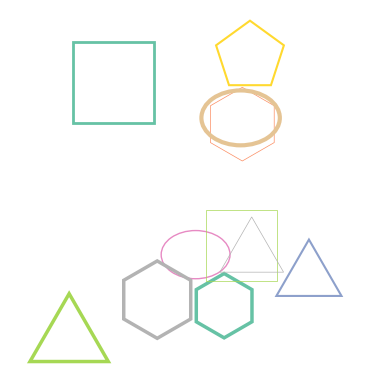[{"shape": "square", "thickness": 2, "radius": 0.53, "center": [0.295, 0.786]}, {"shape": "hexagon", "thickness": 2.5, "radius": 0.42, "center": [0.582, 0.206]}, {"shape": "hexagon", "thickness": 0.5, "radius": 0.48, "center": [0.629, 0.678]}, {"shape": "triangle", "thickness": 1.5, "radius": 0.49, "center": [0.802, 0.28]}, {"shape": "oval", "thickness": 1, "radius": 0.45, "center": [0.508, 0.339]}, {"shape": "square", "thickness": 0.5, "radius": 0.46, "center": [0.628, 0.363]}, {"shape": "triangle", "thickness": 2.5, "radius": 0.59, "center": [0.18, 0.12]}, {"shape": "pentagon", "thickness": 1.5, "radius": 0.46, "center": [0.649, 0.854]}, {"shape": "oval", "thickness": 3, "radius": 0.51, "center": [0.625, 0.694]}, {"shape": "triangle", "thickness": 0.5, "radius": 0.48, "center": [0.654, 0.341]}, {"shape": "hexagon", "thickness": 2.5, "radius": 0.5, "center": [0.408, 0.222]}]